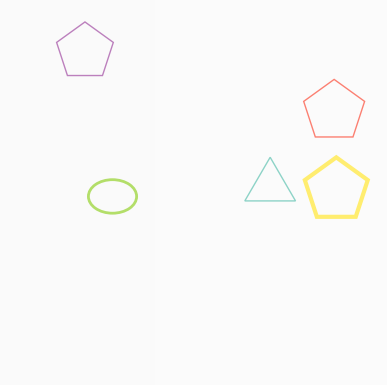[{"shape": "triangle", "thickness": 1, "radius": 0.38, "center": [0.697, 0.516]}, {"shape": "pentagon", "thickness": 1, "radius": 0.41, "center": [0.862, 0.711]}, {"shape": "oval", "thickness": 2, "radius": 0.31, "center": [0.29, 0.49]}, {"shape": "pentagon", "thickness": 1, "radius": 0.38, "center": [0.219, 0.866]}, {"shape": "pentagon", "thickness": 3, "radius": 0.43, "center": [0.868, 0.506]}]